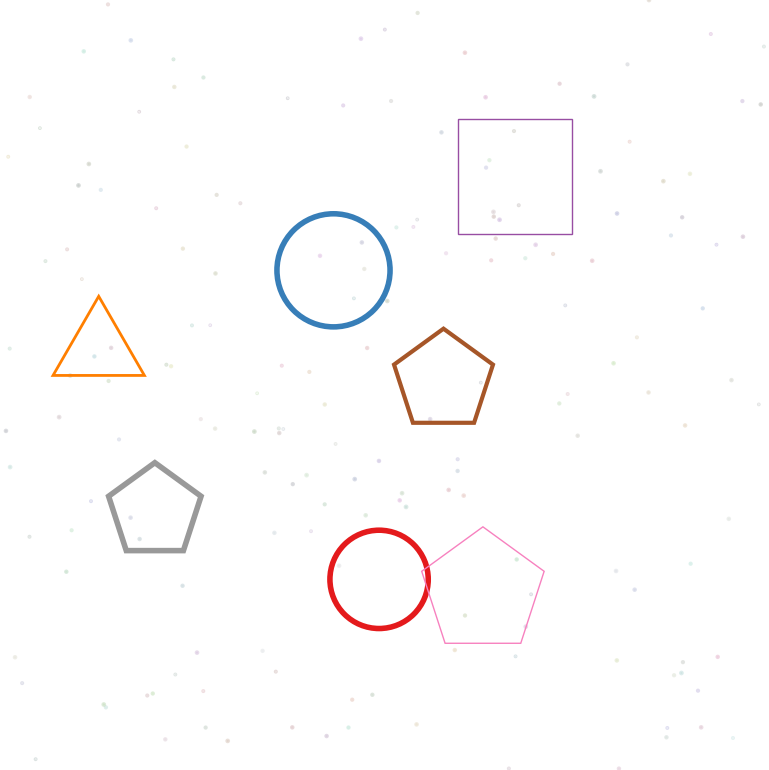[{"shape": "circle", "thickness": 2, "radius": 0.32, "center": [0.492, 0.248]}, {"shape": "circle", "thickness": 2, "radius": 0.37, "center": [0.433, 0.649]}, {"shape": "square", "thickness": 0.5, "radius": 0.37, "center": [0.669, 0.771]}, {"shape": "triangle", "thickness": 1, "radius": 0.34, "center": [0.128, 0.547]}, {"shape": "pentagon", "thickness": 1.5, "radius": 0.34, "center": [0.576, 0.506]}, {"shape": "pentagon", "thickness": 0.5, "radius": 0.42, "center": [0.627, 0.232]}, {"shape": "pentagon", "thickness": 2, "radius": 0.32, "center": [0.201, 0.336]}]